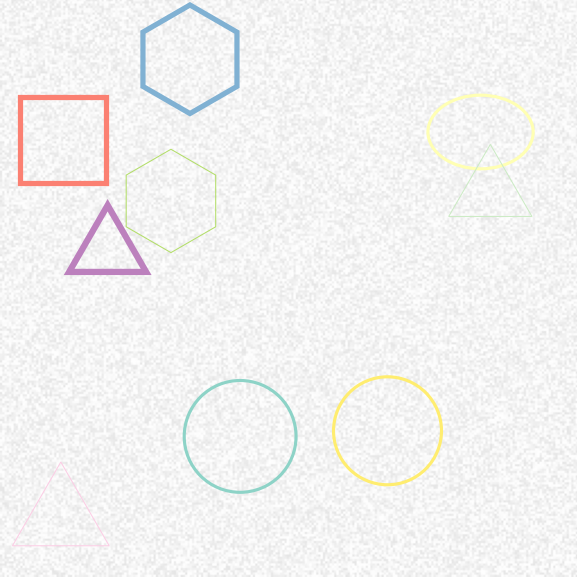[{"shape": "circle", "thickness": 1.5, "radius": 0.48, "center": [0.416, 0.243]}, {"shape": "oval", "thickness": 1.5, "radius": 0.46, "center": [0.832, 0.771]}, {"shape": "square", "thickness": 2.5, "radius": 0.37, "center": [0.109, 0.757]}, {"shape": "hexagon", "thickness": 2.5, "radius": 0.47, "center": [0.329, 0.897]}, {"shape": "hexagon", "thickness": 0.5, "radius": 0.45, "center": [0.296, 0.651]}, {"shape": "triangle", "thickness": 0.5, "radius": 0.48, "center": [0.105, 0.102]}, {"shape": "triangle", "thickness": 3, "radius": 0.38, "center": [0.186, 0.567]}, {"shape": "triangle", "thickness": 0.5, "radius": 0.42, "center": [0.849, 0.666]}, {"shape": "circle", "thickness": 1.5, "radius": 0.47, "center": [0.671, 0.253]}]